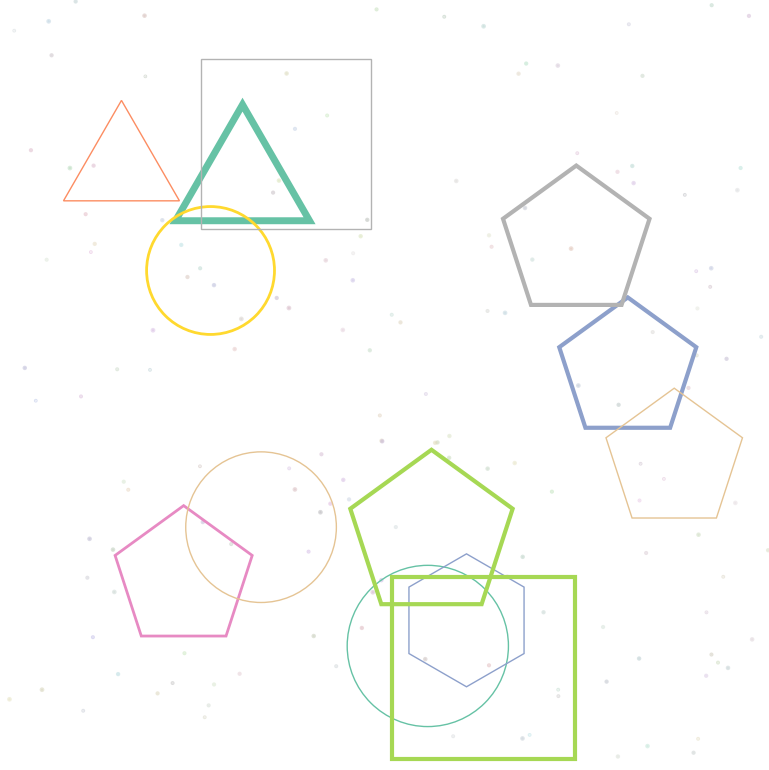[{"shape": "circle", "thickness": 0.5, "radius": 0.52, "center": [0.556, 0.161]}, {"shape": "triangle", "thickness": 2.5, "radius": 0.5, "center": [0.315, 0.764]}, {"shape": "triangle", "thickness": 0.5, "radius": 0.43, "center": [0.158, 0.783]}, {"shape": "pentagon", "thickness": 1.5, "radius": 0.47, "center": [0.815, 0.52]}, {"shape": "hexagon", "thickness": 0.5, "radius": 0.43, "center": [0.606, 0.194]}, {"shape": "pentagon", "thickness": 1, "radius": 0.47, "center": [0.239, 0.25]}, {"shape": "pentagon", "thickness": 1.5, "radius": 0.55, "center": [0.56, 0.305]}, {"shape": "square", "thickness": 1.5, "radius": 0.59, "center": [0.628, 0.133]}, {"shape": "circle", "thickness": 1, "radius": 0.42, "center": [0.273, 0.649]}, {"shape": "pentagon", "thickness": 0.5, "radius": 0.47, "center": [0.876, 0.403]}, {"shape": "circle", "thickness": 0.5, "radius": 0.49, "center": [0.339, 0.315]}, {"shape": "pentagon", "thickness": 1.5, "radius": 0.5, "center": [0.748, 0.685]}, {"shape": "square", "thickness": 0.5, "radius": 0.55, "center": [0.371, 0.813]}]